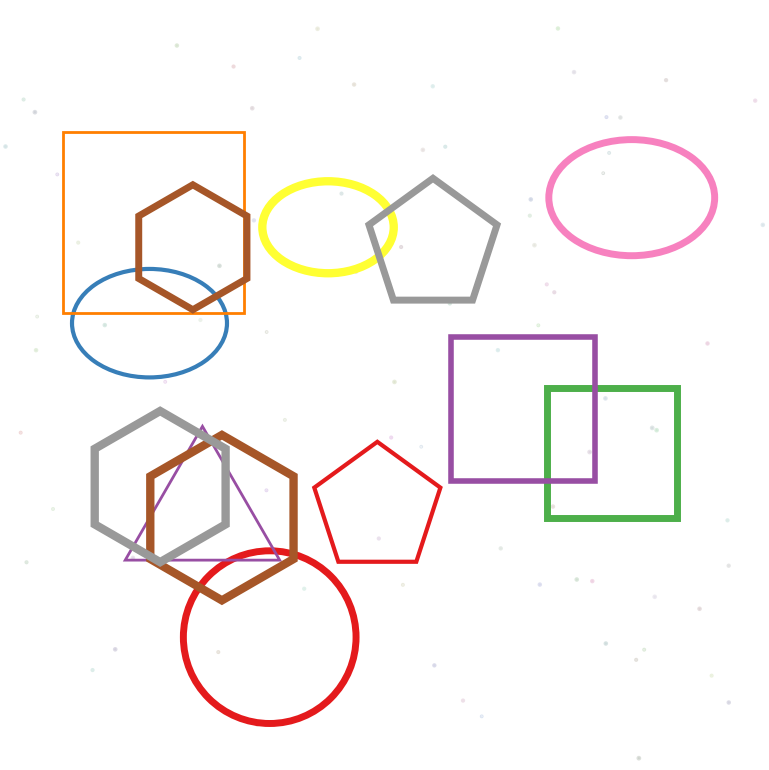[{"shape": "circle", "thickness": 2.5, "radius": 0.56, "center": [0.35, 0.173]}, {"shape": "pentagon", "thickness": 1.5, "radius": 0.43, "center": [0.49, 0.34]}, {"shape": "oval", "thickness": 1.5, "radius": 0.5, "center": [0.194, 0.58]}, {"shape": "square", "thickness": 2.5, "radius": 0.42, "center": [0.795, 0.412]}, {"shape": "square", "thickness": 2, "radius": 0.47, "center": [0.679, 0.468]}, {"shape": "triangle", "thickness": 1, "radius": 0.58, "center": [0.263, 0.33]}, {"shape": "square", "thickness": 1, "radius": 0.59, "center": [0.199, 0.711]}, {"shape": "oval", "thickness": 3, "radius": 0.43, "center": [0.426, 0.705]}, {"shape": "hexagon", "thickness": 2.5, "radius": 0.41, "center": [0.25, 0.679]}, {"shape": "hexagon", "thickness": 3, "radius": 0.54, "center": [0.288, 0.328]}, {"shape": "oval", "thickness": 2.5, "radius": 0.54, "center": [0.82, 0.743]}, {"shape": "hexagon", "thickness": 3, "radius": 0.49, "center": [0.208, 0.368]}, {"shape": "pentagon", "thickness": 2.5, "radius": 0.44, "center": [0.562, 0.681]}]